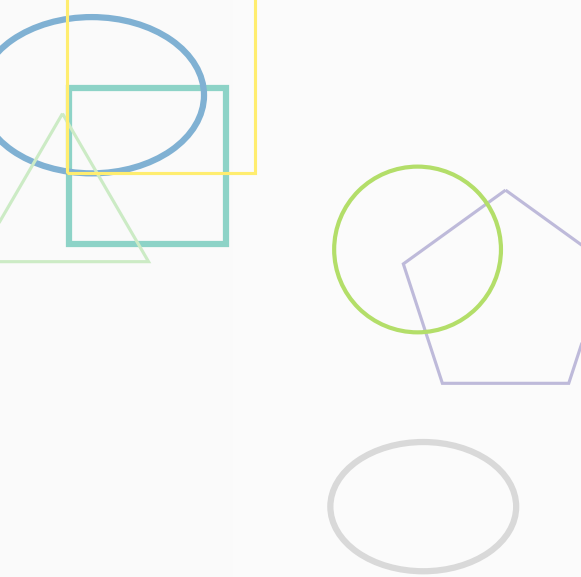[{"shape": "square", "thickness": 3, "radius": 0.67, "center": [0.253, 0.712]}, {"shape": "pentagon", "thickness": 1.5, "radius": 0.92, "center": [0.87, 0.485]}, {"shape": "oval", "thickness": 3, "radius": 0.97, "center": [0.158, 0.834]}, {"shape": "circle", "thickness": 2, "radius": 0.72, "center": [0.718, 0.567]}, {"shape": "oval", "thickness": 3, "radius": 0.8, "center": [0.728, 0.122]}, {"shape": "triangle", "thickness": 1.5, "radius": 0.85, "center": [0.108, 0.631]}, {"shape": "square", "thickness": 1.5, "radius": 0.81, "center": [0.277, 0.861]}]